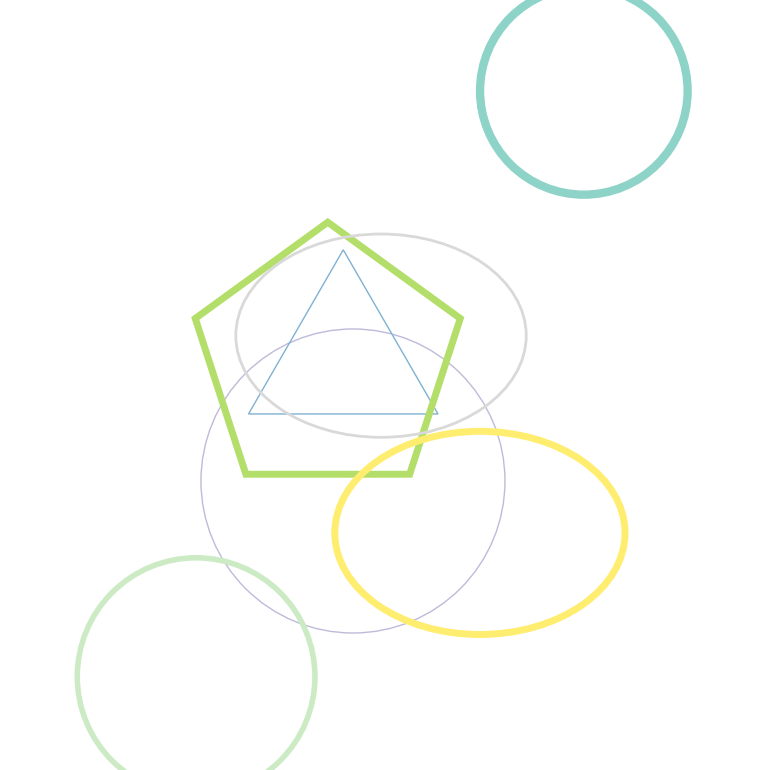[{"shape": "circle", "thickness": 3, "radius": 0.67, "center": [0.758, 0.882]}, {"shape": "circle", "thickness": 0.5, "radius": 0.99, "center": [0.458, 0.375]}, {"shape": "triangle", "thickness": 0.5, "radius": 0.71, "center": [0.446, 0.533]}, {"shape": "pentagon", "thickness": 2.5, "radius": 0.9, "center": [0.426, 0.53]}, {"shape": "oval", "thickness": 1, "radius": 0.94, "center": [0.495, 0.564]}, {"shape": "circle", "thickness": 2, "radius": 0.77, "center": [0.255, 0.121]}, {"shape": "oval", "thickness": 2.5, "radius": 0.94, "center": [0.623, 0.308]}]